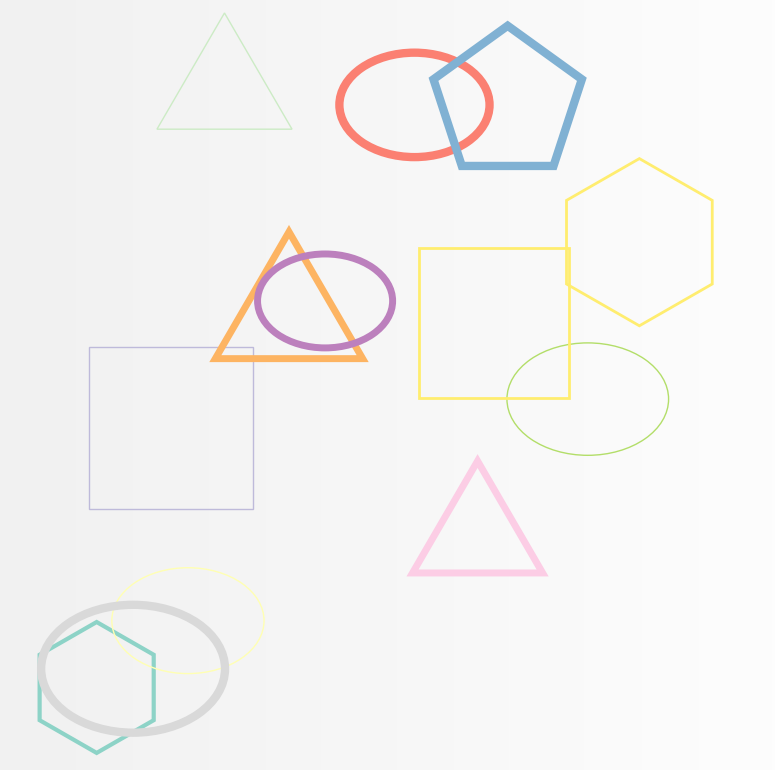[{"shape": "hexagon", "thickness": 1.5, "radius": 0.42, "center": [0.125, 0.107]}, {"shape": "oval", "thickness": 0.5, "radius": 0.49, "center": [0.242, 0.194]}, {"shape": "square", "thickness": 0.5, "radius": 0.53, "center": [0.221, 0.444]}, {"shape": "oval", "thickness": 3, "radius": 0.48, "center": [0.535, 0.864]}, {"shape": "pentagon", "thickness": 3, "radius": 0.5, "center": [0.655, 0.866]}, {"shape": "triangle", "thickness": 2.5, "radius": 0.55, "center": [0.373, 0.589]}, {"shape": "oval", "thickness": 0.5, "radius": 0.52, "center": [0.758, 0.482]}, {"shape": "triangle", "thickness": 2.5, "radius": 0.48, "center": [0.616, 0.304]}, {"shape": "oval", "thickness": 3, "radius": 0.59, "center": [0.172, 0.132]}, {"shape": "oval", "thickness": 2.5, "radius": 0.44, "center": [0.419, 0.609]}, {"shape": "triangle", "thickness": 0.5, "radius": 0.5, "center": [0.29, 0.883]}, {"shape": "square", "thickness": 1, "radius": 0.49, "center": [0.637, 0.58]}, {"shape": "hexagon", "thickness": 1, "radius": 0.54, "center": [0.825, 0.685]}]